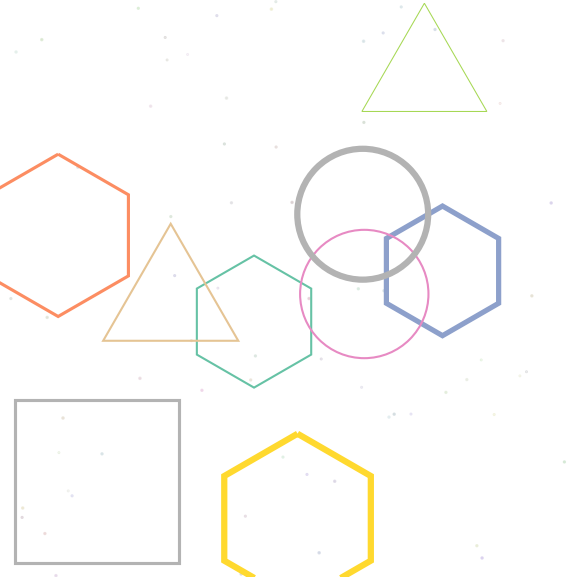[{"shape": "hexagon", "thickness": 1, "radius": 0.57, "center": [0.44, 0.442]}, {"shape": "hexagon", "thickness": 1.5, "radius": 0.7, "center": [0.101, 0.592]}, {"shape": "hexagon", "thickness": 2.5, "radius": 0.56, "center": [0.766, 0.53]}, {"shape": "circle", "thickness": 1, "radius": 0.56, "center": [0.631, 0.49]}, {"shape": "triangle", "thickness": 0.5, "radius": 0.62, "center": [0.735, 0.869]}, {"shape": "hexagon", "thickness": 3, "radius": 0.73, "center": [0.515, 0.102]}, {"shape": "triangle", "thickness": 1, "radius": 0.68, "center": [0.296, 0.477]}, {"shape": "square", "thickness": 1.5, "radius": 0.71, "center": [0.168, 0.165]}, {"shape": "circle", "thickness": 3, "radius": 0.57, "center": [0.628, 0.628]}]